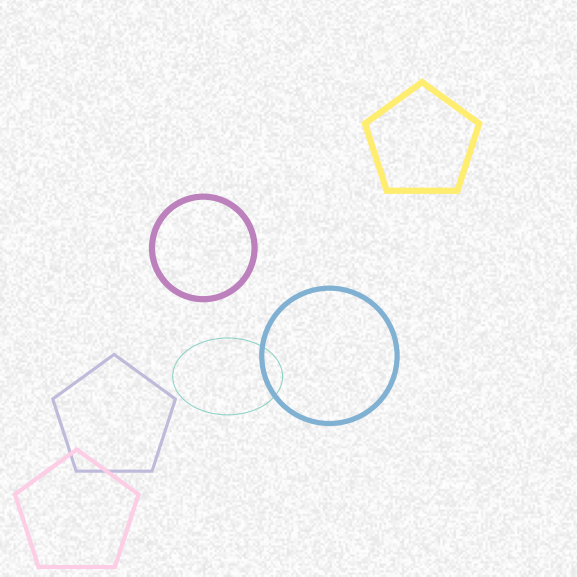[{"shape": "oval", "thickness": 0.5, "radius": 0.48, "center": [0.394, 0.347]}, {"shape": "pentagon", "thickness": 1.5, "radius": 0.56, "center": [0.198, 0.274]}, {"shape": "circle", "thickness": 2.5, "radius": 0.59, "center": [0.57, 0.383]}, {"shape": "pentagon", "thickness": 2, "radius": 0.56, "center": [0.133, 0.108]}, {"shape": "circle", "thickness": 3, "radius": 0.44, "center": [0.352, 0.57]}, {"shape": "pentagon", "thickness": 3, "radius": 0.52, "center": [0.731, 0.753]}]